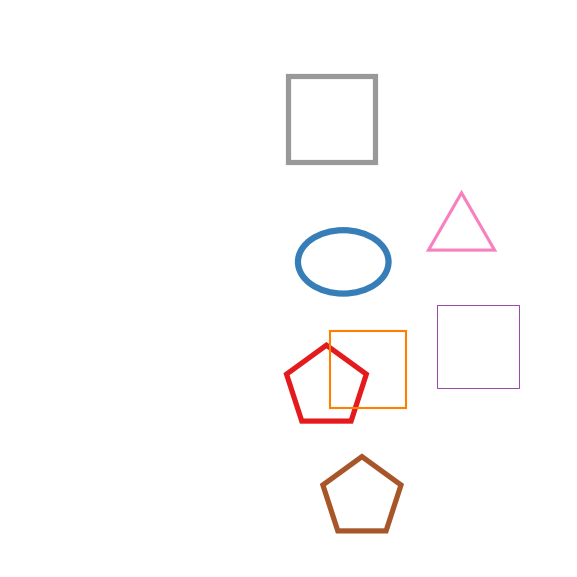[{"shape": "pentagon", "thickness": 2.5, "radius": 0.36, "center": [0.565, 0.329]}, {"shape": "oval", "thickness": 3, "radius": 0.39, "center": [0.594, 0.546]}, {"shape": "square", "thickness": 0.5, "radius": 0.36, "center": [0.828, 0.399]}, {"shape": "square", "thickness": 1, "radius": 0.33, "center": [0.637, 0.36]}, {"shape": "pentagon", "thickness": 2.5, "radius": 0.36, "center": [0.627, 0.137]}, {"shape": "triangle", "thickness": 1.5, "radius": 0.33, "center": [0.799, 0.599]}, {"shape": "square", "thickness": 2.5, "radius": 0.38, "center": [0.575, 0.793]}]